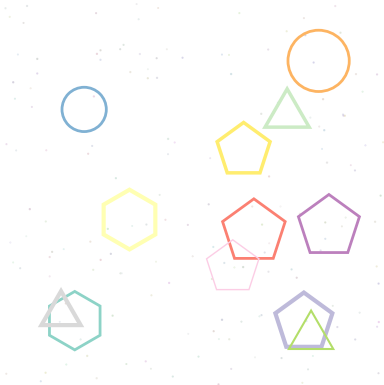[{"shape": "hexagon", "thickness": 2, "radius": 0.38, "center": [0.194, 0.167]}, {"shape": "hexagon", "thickness": 3, "radius": 0.39, "center": [0.336, 0.43]}, {"shape": "pentagon", "thickness": 3, "radius": 0.39, "center": [0.789, 0.162]}, {"shape": "pentagon", "thickness": 2, "radius": 0.43, "center": [0.659, 0.398]}, {"shape": "circle", "thickness": 2, "radius": 0.29, "center": [0.219, 0.716]}, {"shape": "circle", "thickness": 2, "radius": 0.4, "center": [0.828, 0.842]}, {"shape": "triangle", "thickness": 1.5, "radius": 0.33, "center": [0.808, 0.127]}, {"shape": "pentagon", "thickness": 1, "radius": 0.36, "center": [0.605, 0.306]}, {"shape": "triangle", "thickness": 3, "radius": 0.29, "center": [0.159, 0.185]}, {"shape": "pentagon", "thickness": 2, "radius": 0.42, "center": [0.854, 0.411]}, {"shape": "triangle", "thickness": 2.5, "radius": 0.33, "center": [0.746, 0.703]}, {"shape": "pentagon", "thickness": 2.5, "radius": 0.36, "center": [0.633, 0.61]}]